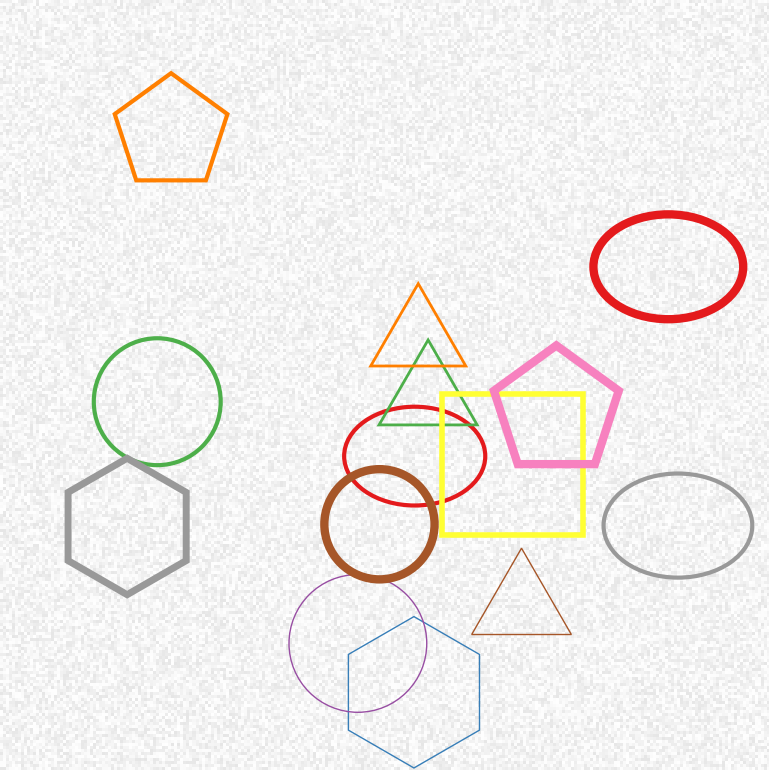[{"shape": "oval", "thickness": 3, "radius": 0.49, "center": [0.868, 0.654]}, {"shape": "oval", "thickness": 1.5, "radius": 0.46, "center": [0.539, 0.408]}, {"shape": "hexagon", "thickness": 0.5, "radius": 0.49, "center": [0.538, 0.101]}, {"shape": "triangle", "thickness": 1, "radius": 0.37, "center": [0.556, 0.485]}, {"shape": "circle", "thickness": 1.5, "radius": 0.41, "center": [0.204, 0.478]}, {"shape": "circle", "thickness": 0.5, "radius": 0.45, "center": [0.465, 0.164]}, {"shape": "pentagon", "thickness": 1.5, "radius": 0.38, "center": [0.222, 0.828]}, {"shape": "triangle", "thickness": 1, "radius": 0.36, "center": [0.543, 0.56]}, {"shape": "square", "thickness": 2, "radius": 0.46, "center": [0.666, 0.397]}, {"shape": "triangle", "thickness": 0.5, "radius": 0.37, "center": [0.677, 0.213]}, {"shape": "circle", "thickness": 3, "radius": 0.36, "center": [0.493, 0.319]}, {"shape": "pentagon", "thickness": 3, "radius": 0.43, "center": [0.722, 0.466]}, {"shape": "oval", "thickness": 1.5, "radius": 0.48, "center": [0.88, 0.317]}, {"shape": "hexagon", "thickness": 2.5, "radius": 0.44, "center": [0.165, 0.316]}]